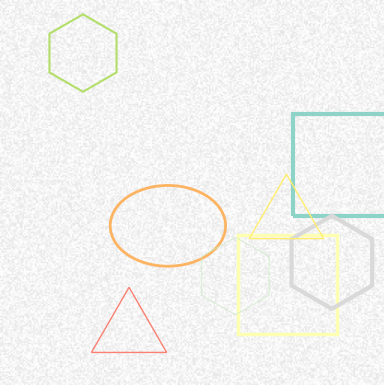[{"shape": "square", "thickness": 3, "radius": 0.67, "center": [0.894, 0.571]}, {"shape": "square", "thickness": 2.5, "radius": 0.64, "center": [0.746, 0.261]}, {"shape": "triangle", "thickness": 1, "radius": 0.56, "center": [0.335, 0.141]}, {"shape": "oval", "thickness": 2, "radius": 0.75, "center": [0.436, 0.413]}, {"shape": "hexagon", "thickness": 1.5, "radius": 0.5, "center": [0.216, 0.862]}, {"shape": "hexagon", "thickness": 3, "radius": 0.6, "center": [0.862, 0.319]}, {"shape": "hexagon", "thickness": 0.5, "radius": 0.5, "center": [0.611, 0.283]}, {"shape": "triangle", "thickness": 1, "radius": 0.56, "center": [0.744, 0.436]}]